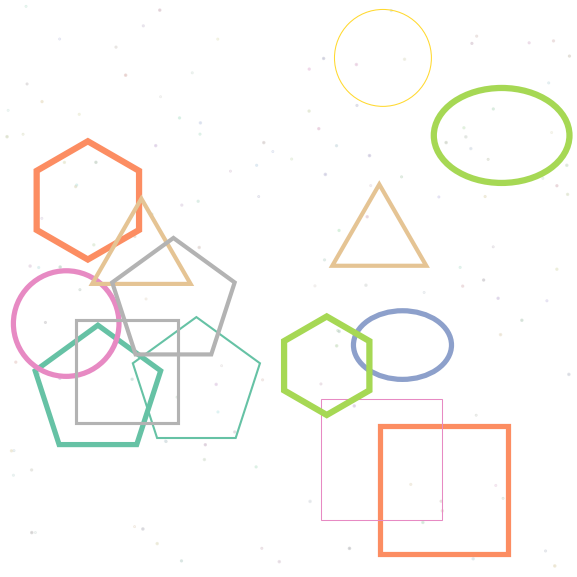[{"shape": "pentagon", "thickness": 1, "radius": 0.58, "center": [0.34, 0.334]}, {"shape": "pentagon", "thickness": 2.5, "radius": 0.57, "center": [0.17, 0.322]}, {"shape": "hexagon", "thickness": 3, "radius": 0.51, "center": [0.152, 0.652]}, {"shape": "square", "thickness": 2.5, "radius": 0.55, "center": [0.768, 0.15]}, {"shape": "oval", "thickness": 2.5, "radius": 0.42, "center": [0.697, 0.402]}, {"shape": "circle", "thickness": 2.5, "radius": 0.46, "center": [0.115, 0.439]}, {"shape": "square", "thickness": 0.5, "radius": 0.52, "center": [0.661, 0.203]}, {"shape": "oval", "thickness": 3, "radius": 0.59, "center": [0.869, 0.765]}, {"shape": "hexagon", "thickness": 3, "radius": 0.43, "center": [0.566, 0.366]}, {"shape": "circle", "thickness": 0.5, "radius": 0.42, "center": [0.663, 0.899]}, {"shape": "triangle", "thickness": 2, "radius": 0.47, "center": [0.657, 0.586]}, {"shape": "triangle", "thickness": 2, "radius": 0.49, "center": [0.245, 0.557]}, {"shape": "pentagon", "thickness": 2, "radius": 0.56, "center": [0.3, 0.476]}, {"shape": "square", "thickness": 1.5, "radius": 0.44, "center": [0.22, 0.356]}]